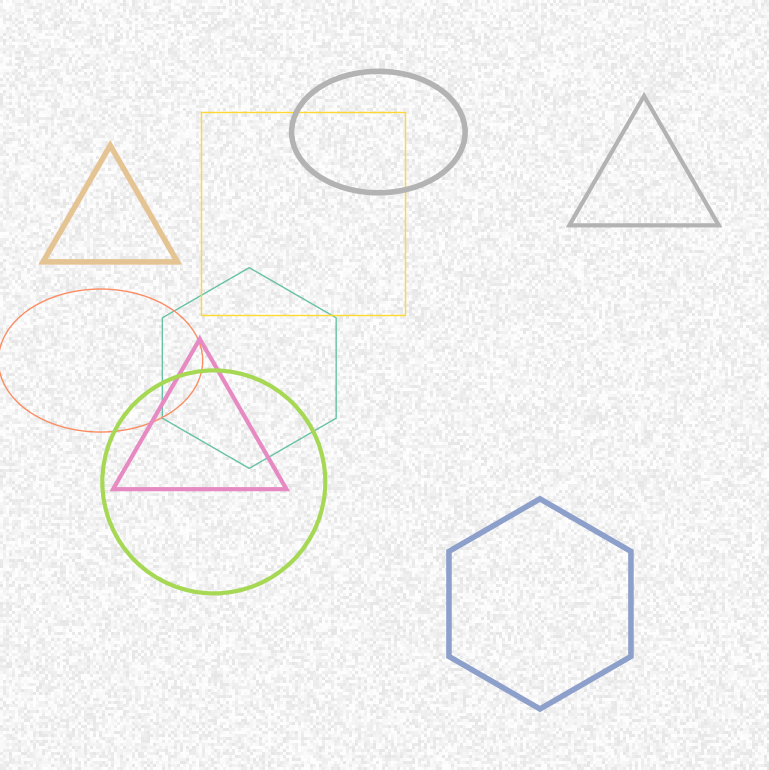[{"shape": "hexagon", "thickness": 0.5, "radius": 0.65, "center": [0.324, 0.522]}, {"shape": "oval", "thickness": 0.5, "radius": 0.66, "center": [0.131, 0.532]}, {"shape": "hexagon", "thickness": 2, "radius": 0.68, "center": [0.701, 0.216]}, {"shape": "triangle", "thickness": 1.5, "radius": 0.65, "center": [0.259, 0.43]}, {"shape": "circle", "thickness": 1.5, "radius": 0.72, "center": [0.278, 0.374]}, {"shape": "square", "thickness": 0.5, "radius": 0.66, "center": [0.394, 0.723]}, {"shape": "triangle", "thickness": 2, "radius": 0.5, "center": [0.143, 0.71]}, {"shape": "oval", "thickness": 2, "radius": 0.56, "center": [0.491, 0.829]}, {"shape": "triangle", "thickness": 1.5, "radius": 0.56, "center": [0.836, 0.763]}]